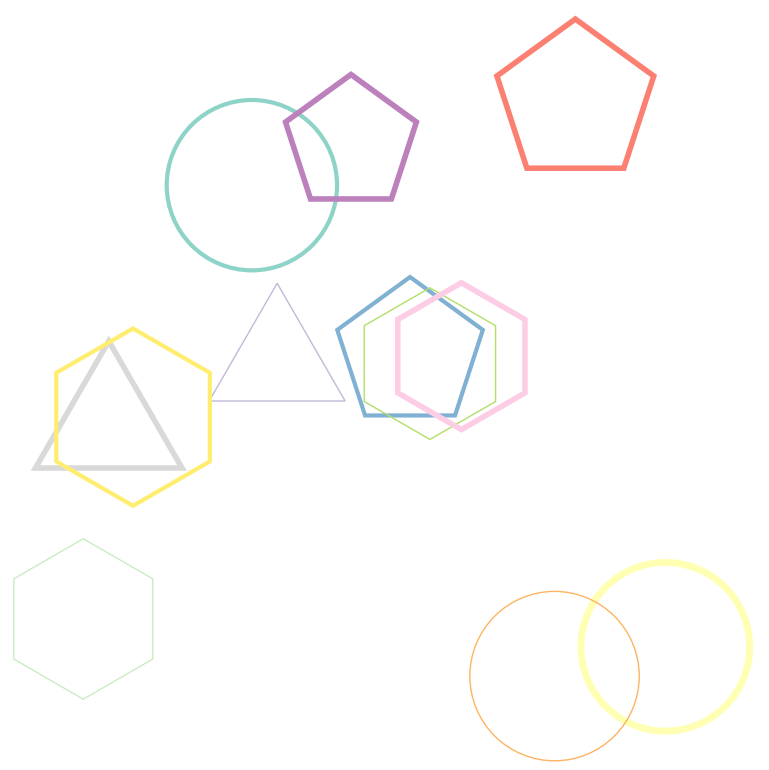[{"shape": "circle", "thickness": 1.5, "radius": 0.55, "center": [0.327, 0.76]}, {"shape": "circle", "thickness": 2.5, "radius": 0.55, "center": [0.864, 0.16]}, {"shape": "triangle", "thickness": 0.5, "radius": 0.51, "center": [0.36, 0.53]}, {"shape": "pentagon", "thickness": 2, "radius": 0.54, "center": [0.747, 0.868]}, {"shape": "pentagon", "thickness": 1.5, "radius": 0.5, "center": [0.533, 0.541]}, {"shape": "circle", "thickness": 0.5, "radius": 0.55, "center": [0.72, 0.122]}, {"shape": "hexagon", "thickness": 0.5, "radius": 0.49, "center": [0.558, 0.528]}, {"shape": "hexagon", "thickness": 2, "radius": 0.48, "center": [0.599, 0.537]}, {"shape": "triangle", "thickness": 2, "radius": 0.55, "center": [0.141, 0.447]}, {"shape": "pentagon", "thickness": 2, "radius": 0.45, "center": [0.456, 0.814]}, {"shape": "hexagon", "thickness": 0.5, "radius": 0.52, "center": [0.108, 0.196]}, {"shape": "hexagon", "thickness": 1.5, "radius": 0.58, "center": [0.173, 0.458]}]